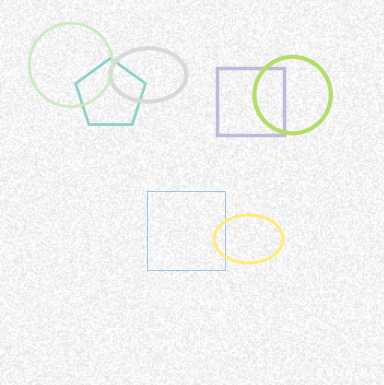[{"shape": "pentagon", "thickness": 2, "radius": 0.48, "center": [0.287, 0.754]}, {"shape": "square", "thickness": 2.5, "radius": 0.43, "center": [0.65, 0.736]}, {"shape": "square", "thickness": 0.5, "radius": 0.51, "center": [0.484, 0.401]}, {"shape": "circle", "thickness": 3, "radius": 0.5, "center": [0.76, 0.753]}, {"shape": "oval", "thickness": 3, "radius": 0.49, "center": [0.385, 0.805]}, {"shape": "circle", "thickness": 2, "radius": 0.54, "center": [0.184, 0.832]}, {"shape": "oval", "thickness": 2, "radius": 0.45, "center": [0.646, 0.379]}]